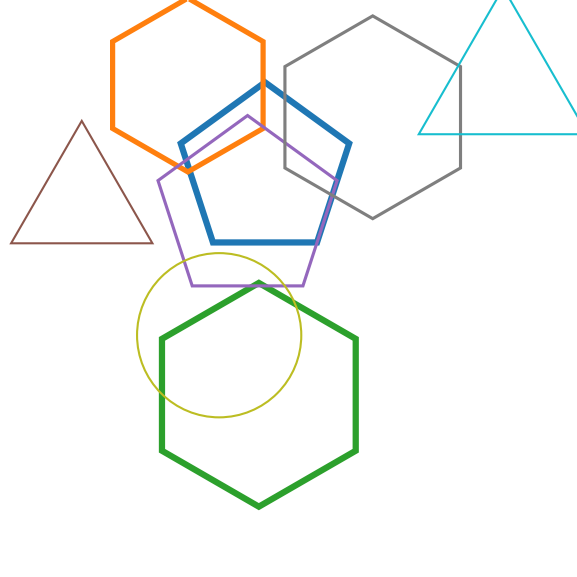[{"shape": "pentagon", "thickness": 3, "radius": 0.77, "center": [0.459, 0.703]}, {"shape": "hexagon", "thickness": 2.5, "radius": 0.75, "center": [0.325, 0.852]}, {"shape": "hexagon", "thickness": 3, "radius": 0.97, "center": [0.448, 0.316]}, {"shape": "pentagon", "thickness": 1.5, "radius": 0.82, "center": [0.429, 0.636]}, {"shape": "triangle", "thickness": 1, "radius": 0.71, "center": [0.142, 0.648]}, {"shape": "hexagon", "thickness": 1.5, "radius": 0.88, "center": [0.645, 0.796]}, {"shape": "circle", "thickness": 1, "radius": 0.71, "center": [0.38, 0.419]}, {"shape": "triangle", "thickness": 1, "radius": 0.84, "center": [0.871, 0.851]}]